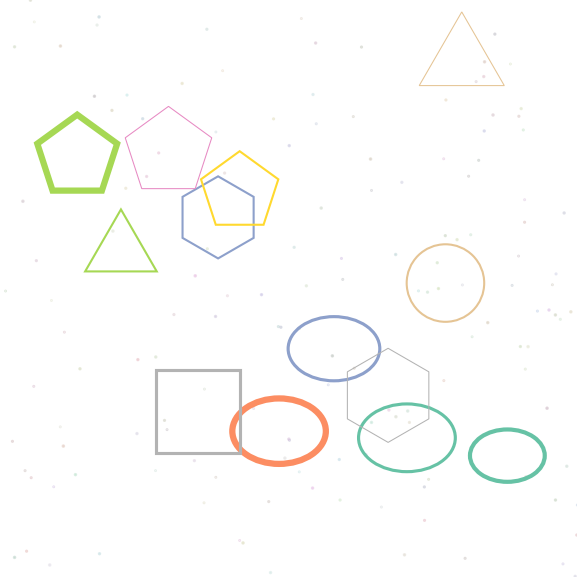[{"shape": "oval", "thickness": 1.5, "radius": 0.42, "center": [0.705, 0.241]}, {"shape": "oval", "thickness": 2, "radius": 0.32, "center": [0.879, 0.21]}, {"shape": "oval", "thickness": 3, "radius": 0.4, "center": [0.483, 0.253]}, {"shape": "oval", "thickness": 1.5, "radius": 0.4, "center": [0.578, 0.395]}, {"shape": "hexagon", "thickness": 1, "radius": 0.36, "center": [0.378, 0.623]}, {"shape": "pentagon", "thickness": 0.5, "radius": 0.39, "center": [0.292, 0.736]}, {"shape": "triangle", "thickness": 1, "radius": 0.36, "center": [0.209, 0.565]}, {"shape": "pentagon", "thickness": 3, "radius": 0.36, "center": [0.134, 0.728]}, {"shape": "pentagon", "thickness": 1, "radius": 0.35, "center": [0.415, 0.667]}, {"shape": "triangle", "thickness": 0.5, "radius": 0.43, "center": [0.8, 0.893]}, {"shape": "circle", "thickness": 1, "radius": 0.34, "center": [0.771, 0.509]}, {"shape": "square", "thickness": 1.5, "radius": 0.36, "center": [0.343, 0.286]}, {"shape": "hexagon", "thickness": 0.5, "radius": 0.41, "center": [0.672, 0.315]}]